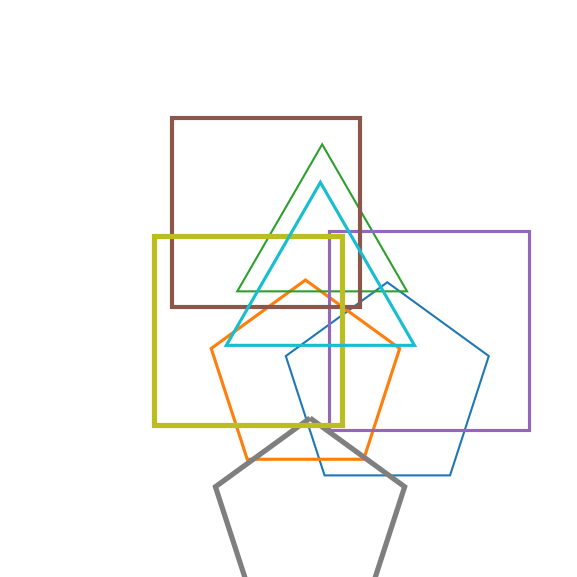[{"shape": "pentagon", "thickness": 1, "radius": 0.92, "center": [0.671, 0.325]}, {"shape": "pentagon", "thickness": 1.5, "radius": 0.86, "center": [0.529, 0.343]}, {"shape": "triangle", "thickness": 1, "radius": 0.85, "center": [0.558, 0.58]}, {"shape": "square", "thickness": 1.5, "radius": 0.86, "center": [0.743, 0.426]}, {"shape": "square", "thickness": 2, "radius": 0.82, "center": [0.46, 0.631]}, {"shape": "pentagon", "thickness": 2.5, "radius": 0.86, "center": [0.537, 0.103]}, {"shape": "square", "thickness": 2.5, "radius": 0.82, "center": [0.43, 0.427]}, {"shape": "triangle", "thickness": 1.5, "radius": 0.94, "center": [0.555, 0.495]}]